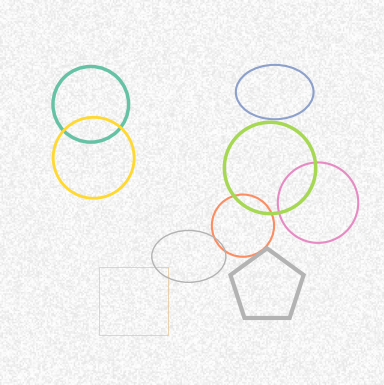[{"shape": "circle", "thickness": 2.5, "radius": 0.49, "center": [0.236, 0.729]}, {"shape": "circle", "thickness": 1.5, "radius": 0.4, "center": [0.631, 0.414]}, {"shape": "oval", "thickness": 1.5, "radius": 0.5, "center": [0.713, 0.761]}, {"shape": "circle", "thickness": 1.5, "radius": 0.52, "center": [0.826, 0.474]}, {"shape": "circle", "thickness": 2.5, "radius": 0.59, "center": [0.701, 0.564]}, {"shape": "circle", "thickness": 2, "radius": 0.53, "center": [0.243, 0.59]}, {"shape": "square", "thickness": 0.5, "radius": 0.45, "center": [0.346, 0.218]}, {"shape": "oval", "thickness": 1, "radius": 0.48, "center": [0.49, 0.334]}, {"shape": "pentagon", "thickness": 3, "radius": 0.5, "center": [0.694, 0.255]}]